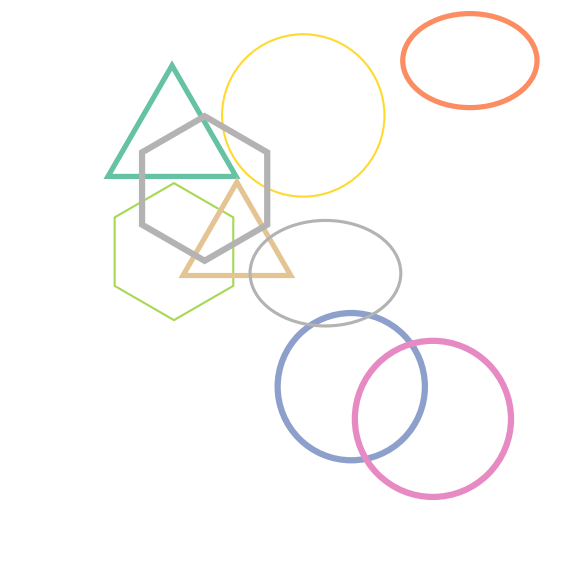[{"shape": "triangle", "thickness": 2.5, "radius": 0.64, "center": [0.298, 0.758]}, {"shape": "oval", "thickness": 2.5, "radius": 0.58, "center": [0.814, 0.894]}, {"shape": "circle", "thickness": 3, "radius": 0.64, "center": [0.608, 0.33]}, {"shape": "circle", "thickness": 3, "radius": 0.68, "center": [0.75, 0.274]}, {"shape": "hexagon", "thickness": 1, "radius": 0.59, "center": [0.301, 0.563]}, {"shape": "circle", "thickness": 1, "radius": 0.7, "center": [0.525, 0.799]}, {"shape": "triangle", "thickness": 2.5, "radius": 0.54, "center": [0.41, 0.576]}, {"shape": "hexagon", "thickness": 3, "radius": 0.63, "center": [0.354, 0.673]}, {"shape": "oval", "thickness": 1.5, "radius": 0.65, "center": [0.564, 0.526]}]